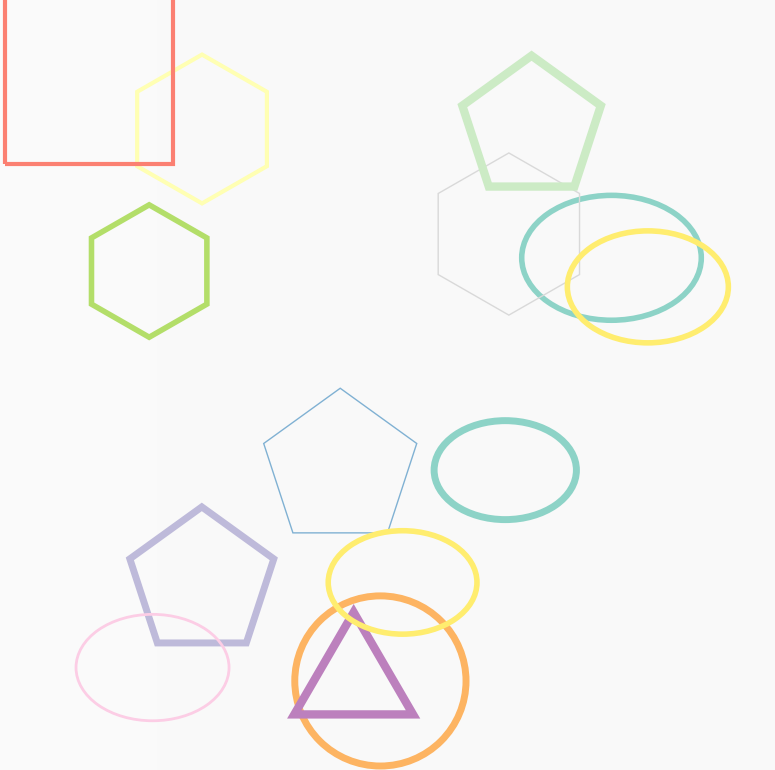[{"shape": "oval", "thickness": 2, "radius": 0.58, "center": [0.789, 0.665]}, {"shape": "oval", "thickness": 2.5, "radius": 0.46, "center": [0.652, 0.389]}, {"shape": "hexagon", "thickness": 1.5, "radius": 0.48, "center": [0.261, 0.832]}, {"shape": "pentagon", "thickness": 2.5, "radius": 0.49, "center": [0.26, 0.244]}, {"shape": "square", "thickness": 1.5, "radius": 0.54, "center": [0.115, 0.895]}, {"shape": "pentagon", "thickness": 0.5, "radius": 0.52, "center": [0.439, 0.392]}, {"shape": "circle", "thickness": 2.5, "radius": 0.55, "center": [0.491, 0.116]}, {"shape": "hexagon", "thickness": 2, "radius": 0.43, "center": [0.192, 0.648]}, {"shape": "oval", "thickness": 1, "radius": 0.49, "center": [0.197, 0.133]}, {"shape": "hexagon", "thickness": 0.5, "radius": 0.53, "center": [0.657, 0.696]}, {"shape": "triangle", "thickness": 3, "radius": 0.44, "center": [0.456, 0.116]}, {"shape": "pentagon", "thickness": 3, "radius": 0.47, "center": [0.686, 0.834]}, {"shape": "oval", "thickness": 2, "radius": 0.48, "center": [0.519, 0.244]}, {"shape": "oval", "thickness": 2, "radius": 0.52, "center": [0.836, 0.627]}]